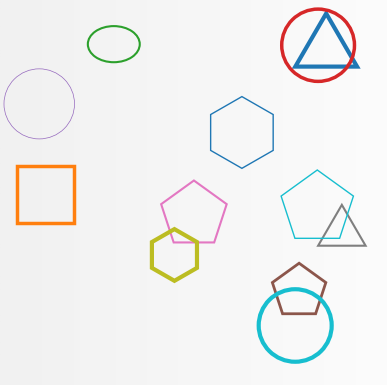[{"shape": "hexagon", "thickness": 1, "radius": 0.47, "center": [0.624, 0.656]}, {"shape": "triangle", "thickness": 3, "radius": 0.46, "center": [0.842, 0.873]}, {"shape": "square", "thickness": 2.5, "radius": 0.37, "center": [0.117, 0.495]}, {"shape": "oval", "thickness": 1.5, "radius": 0.33, "center": [0.294, 0.885]}, {"shape": "circle", "thickness": 2.5, "radius": 0.47, "center": [0.821, 0.882]}, {"shape": "circle", "thickness": 0.5, "radius": 0.46, "center": [0.101, 0.73]}, {"shape": "pentagon", "thickness": 2, "radius": 0.36, "center": [0.772, 0.244]}, {"shape": "pentagon", "thickness": 1.5, "radius": 0.44, "center": [0.5, 0.442]}, {"shape": "triangle", "thickness": 1.5, "radius": 0.35, "center": [0.882, 0.397]}, {"shape": "hexagon", "thickness": 3, "radius": 0.34, "center": [0.45, 0.338]}, {"shape": "circle", "thickness": 3, "radius": 0.47, "center": [0.762, 0.155]}, {"shape": "pentagon", "thickness": 1, "radius": 0.49, "center": [0.819, 0.46]}]